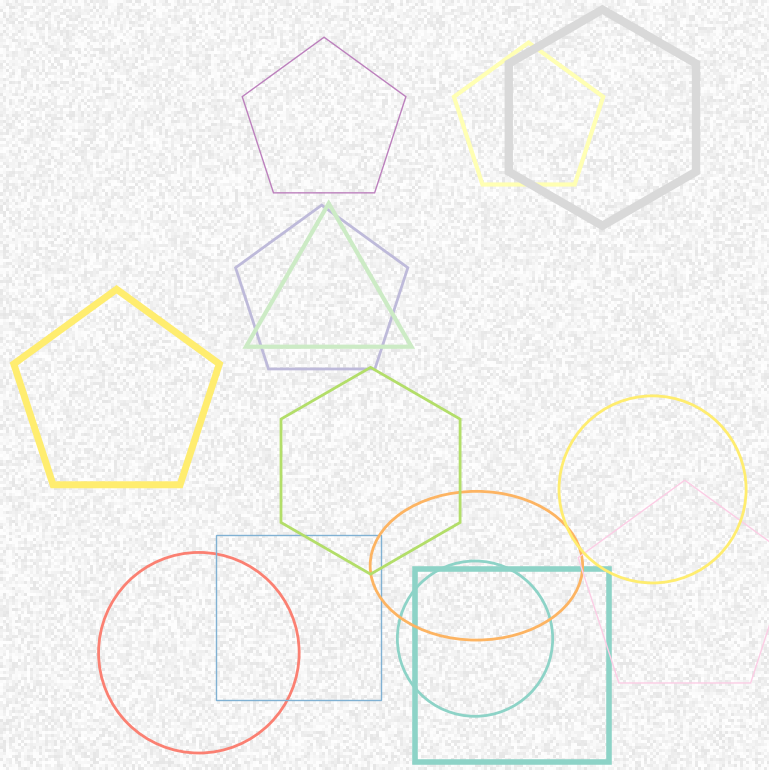[{"shape": "circle", "thickness": 1, "radius": 0.5, "center": [0.617, 0.171]}, {"shape": "square", "thickness": 2, "radius": 0.63, "center": [0.665, 0.136]}, {"shape": "pentagon", "thickness": 1.5, "radius": 0.51, "center": [0.686, 0.843]}, {"shape": "pentagon", "thickness": 1, "radius": 0.59, "center": [0.418, 0.616]}, {"shape": "circle", "thickness": 1, "radius": 0.65, "center": [0.258, 0.152]}, {"shape": "square", "thickness": 0.5, "radius": 0.54, "center": [0.387, 0.197]}, {"shape": "oval", "thickness": 1, "radius": 0.69, "center": [0.619, 0.265]}, {"shape": "hexagon", "thickness": 1, "radius": 0.67, "center": [0.481, 0.389]}, {"shape": "pentagon", "thickness": 0.5, "radius": 0.73, "center": [0.889, 0.231]}, {"shape": "hexagon", "thickness": 3, "radius": 0.7, "center": [0.782, 0.847]}, {"shape": "pentagon", "thickness": 0.5, "radius": 0.56, "center": [0.421, 0.84]}, {"shape": "triangle", "thickness": 1.5, "radius": 0.62, "center": [0.427, 0.612]}, {"shape": "pentagon", "thickness": 2.5, "radius": 0.7, "center": [0.151, 0.484]}, {"shape": "circle", "thickness": 1, "radius": 0.61, "center": [0.847, 0.364]}]